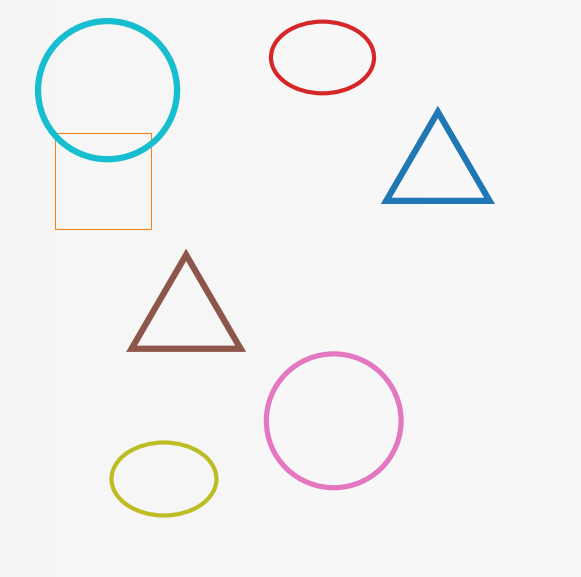[{"shape": "triangle", "thickness": 3, "radius": 0.51, "center": [0.753, 0.703]}, {"shape": "square", "thickness": 0.5, "radius": 0.41, "center": [0.178, 0.686]}, {"shape": "oval", "thickness": 2, "radius": 0.44, "center": [0.555, 0.9]}, {"shape": "triangle", "thickness": 3, "radius": 0.54, "center": [0.32, 0.449]}, {"shape": "circle", "thickness": 2.5, "radius": 0.58, "center": [0.574, 0.27]}, {"shape": "oval", "thickness": 2, "radius": 0.45, "center": [0.282, 0.17]}, {"shape": "circle", "thickness": 3, "radius": 0.6, "center": [0.185, 0.843]}]